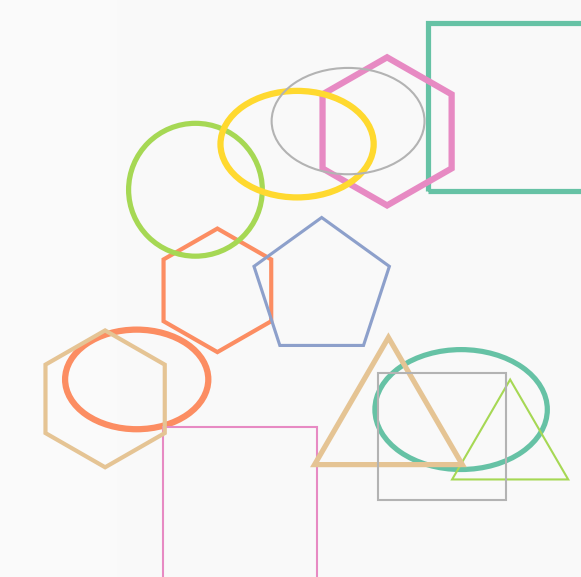[{"shape": "oval", "thickness": 2.5, "radius": 0.74, "center": [0.793, 0.29]}, {"shape": "square", "thickness": 2.5, "radius": 0.73, "center": [0.882, 0.814]}, {"shape": "hexagon", "thickness": 2, "radius": 0.53, "center": [0.374, 0.496]}, {"shape": "oval", "thickness": 3, "radius": 0.62, "center": [0.235, 0.342]}, {"shape": "pentagon", "thickness": 1.5, "radius": 0.61, "center": [0.553, 0.5]}, {"shape": "square", "thickness": 1, "radius": 0.66, "center": [0.413, 0.126]}, {"shape": "hexagon", "thickness": 3, "radius": 0.64, "center": [0.666, 0.772]}, {"shape": "triangle", "thickness": 1, "radius": 0.58, "center": [0.878, 0.227]}, {"shape": "circle", "thickness": 2.5, "radius": 0.58, "center": [0.336, 0.671]}, {"shape": "oval", "thickness": 3, "radius": 0.66, "center": [0.511, 0.75]}, {"shape": "hexagon", "thickness": 2, "radius": 0.59, "center": [0.181, 0.308]}, {"shape": "triangle", "thickness": 2.5, "radius": 0.73, "center": [0.668, 0.268]}, {"shape": "square", "thickness": 1, "radius": 0.55, "center": [0.761, 0.243]}, {"shape": "oval", "thickness": 1, "radius": 0.66, "center": [0.599, 0.789]}]